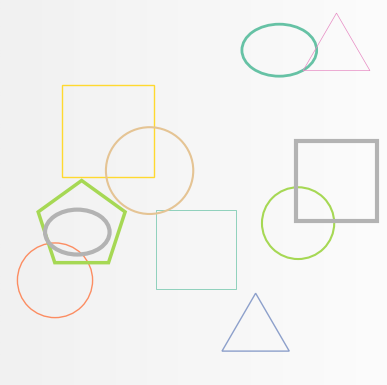[{"shape": "square", "thickness": 0.5, "radius": 0.51, "center": [0.505, 0.352]}, {"shape": "oval", "thickness": 2, "radius": 0.48, "center": [0.721, 0.87]}, {"shape": "circle", "thickness": 1, "radius": 0.48, "center": [0.142, 0.272]}, {"shape": "triangle", "thickness": 1, "radius": 0.5, "center": [0.66, 0.138]}, {"shape": "triangle", "thickness": 0.5, "radius": 0.5, "center": [0.868, 0.866]}, {"shape": "circle", "thickness": 1.5, "radius": 0.47, "center": [0.769, 0.42]}, {"shape": "pentagon", "thickness": 2.5, "radius": 0.59, "center": [0.211, 0.413]}, {"shape": "square", "thickness": 1, "radius": 0.6, "center": [0.279, 0.66]}, {"shape": "circle", "thickness": 1.5, "radius": 0.56, "center": [0.386, 0.557]}, {"shape": "square", "thickness": 3, "radius": 0.52, "center": [0.868, 0.529]}, {"shape": "oval", "thickness": 3, "radius": 0.42, "center": [0.2, 0.397]}]